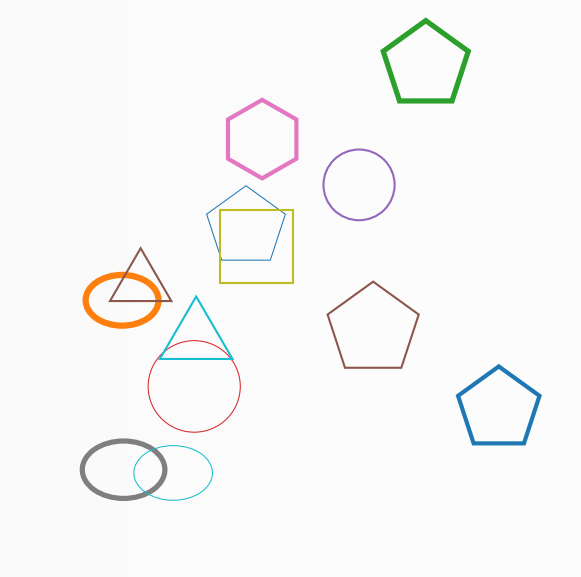[{"shape": "pentagon", "thickness": 0.5, "radius": 0.36, "center": [0.423, 0.606]}, {"shape": "pentagon", "thickness": 2, "radius": 0.37, "center": [0.858, 0.291]}, {"shape": "oval", "thickness": 3, "radius": 0.31, "center": [0.21, 0.479]}, {"shape": "pentagon", "thickness": 2.5, "radius": 0.38, "center": [0.732, 0.887]}, {"shape": "circle", "thickness": 0.5, "radius": 0.4, "center": [0.334, 0.33]}, {"shape": "circle", "thickness": 1, "radius": 0.31, "center": [0.618, 0.679]}, {"shape": "pentagon", "thickness": 1, "radius": 0.41, "center": [0.642, 0.429]}, {"shape": "triangle", "thickness": 1, "radius": 0.3, "center": [0.242, 0.508]}, {"shape": "hexagon", "thickness": 2, "radius": 0.34, "center": [0.451, 0.758]}, {"shape": "oval", "thickness": 2.5, "radius": 0.36, "center": [0.213, 0.186]}, {"shape": "square", "thickness": 1, "radius": 0.31, "center": [0.441, 0.572]}, {"shape": "triangle", "thickness": 1, "radius": 0.36, "center": [0.338, 0.414]}, {"shape": "oval", "thickness": 0.5, "radius": 0.34, "center": [0.298, 0.18]}]